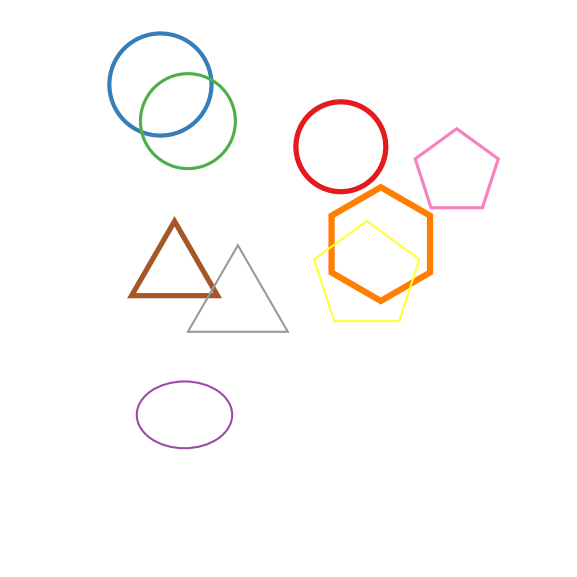[{"shape": "circle", "thickness": 2.5, "radius": 0.39, "center": [0.59, 0.745]}, {"shape": "circle", "thickness": 2, "radius": 0.44, "center": [0.278, 0.853]}, {"shape": "circle", "thickness": 1.5, "radius": 0.41, "center": [0.325, 0.789]}, {"shape": "oval", "thickness": 1, "radius": 0.41, "center": [0.319, 0.281]}, {"shape": "hexagon", "thickness": 3, "radius": 0.49, "center": [0.659, 0.576]}, {"shape": "pentagon", "thickness": 1, "radius": 0.48, "center": [0.635, 0.52]}, {"shape": "triangle", "thickness": 2.5, "radius": 0.43, "center": [0.302, 0.53]}, {"shape": "pentagon", "thickness": 1.5, "radius": 0.38, "center": [0.791, 0.701]}, {"shape": "triangle", "thickness": 1, "radius": 0.5, "center": [0.412, 0.475]}]